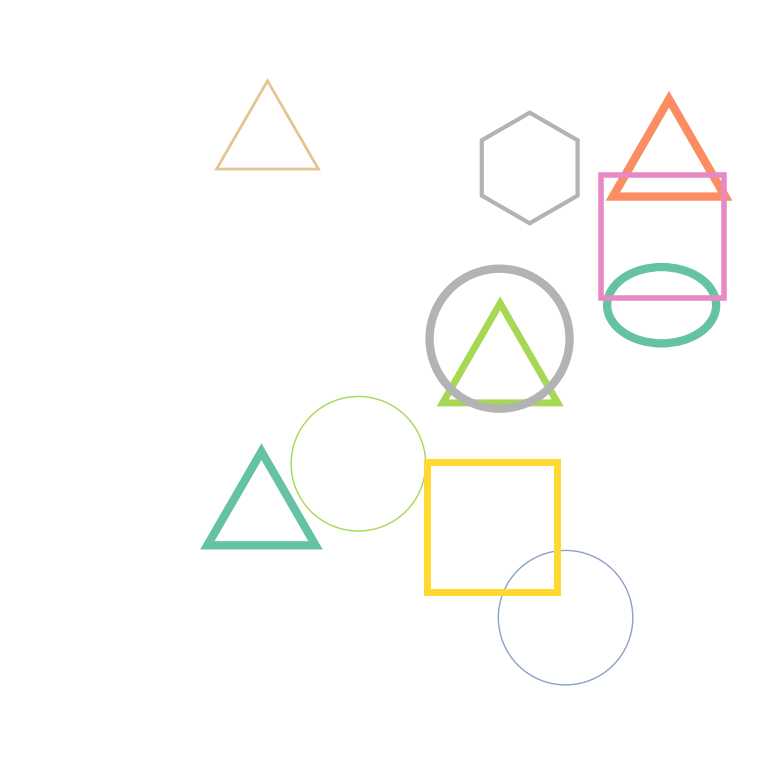[{"shape": "oval", "thickness": 3, "radius": 0.35, "center": [0.859, 0.604]}, {"shape": "triangle", "thickness": 3, "radius": 0.41, "center": [0.34, 0.332]}, {"shape": "triangle", "thickness": 3, "radius": 0.42, "center": [0.869, 0.787]}, {"shape": "circle", "thickness": 0.5, "radius": 0.44, "center": [0.735, 0.198]}, {"shape": "square", "thickness": 2, "radius": 0.4, "center": [0.861, 0.693]}, {"shape": "circle", "thickness": 0.5, "radius": 0.44, "center": [0.465, 0.398]}, {"shape": "triangle", "thickness": 2.5, "radius": 0.43, "center": [0.65, 0.52]}, {"shape": "square", "thickness": 2.5, "radius": 0.42, "center": [0.639, 0.316]}, {"shape": "triangle", "thickness": 1, "radius": 0.38, "center": [0.347, 0.819]}, {"shape": "circle", "thickness": 3, "radius": 0.45, "center": [0.649, 0.56]}, {"shape": "hexagon", "thickness": 1.5, "radius": 0.36, "center": [0.688, 0.782]}]